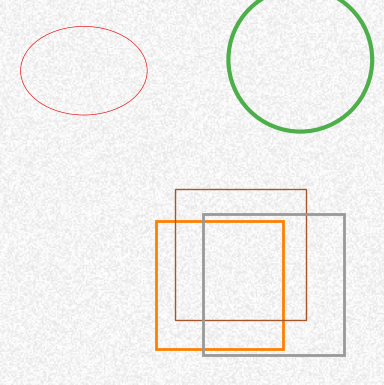[{"shape": "oval", "thickness": 0.5, "radius": 0.82, "center": [0.218, 0.816]}, {"shape": "circle", "thickness": 3, "radius": 0.93, "center": [0.78, 0.845]}, {"shape": "square", "thickness": 2, "radius": 0.83, "center": [0.57, 0.26]}, {"shape": "square", "thickness": 1, "radius": 0.85, "center": [0.624, 0.338]}, {"shape": "square", "thickness": 2, "radius": 0.92, "center": [0.711, 0.262]}]